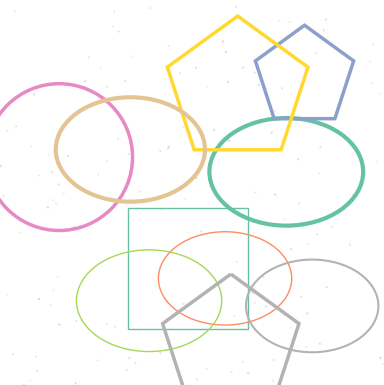[{"shape": "square", "thickness": 1, "radius": 0.78, "center": [0.488, 0.303]}, {"shape": "oval", "thickness": 3, "radius": 1.0, "center": [0.744, 0.554]}, {"shape": "oval", "thickness": 1, "radius": 0.87, "center": [0.585, 0.277]}, {"shape": "pentagon", "thickness": 2.5, "radius": 0.67, "center": [0.791, 0.8]}, {"shape": "circle", "thickness": 2.5, "radius": 0.95, "center": [0.154, 0.592]}, {"shape": "oval", "thickness": 1, "radius": 0.94, "center": [0.387, 0.219]}, {"shape": "pentagon", "thickness": 2.5, "radius": 0.96, "center": [0.617, 0.766]}, {"shape": "oval", "thickness": 3, "radius": 0.97, "center": [0.339, 0.612]}, {"shape": "oval", "thickness": 1.5, "radius": 0.86, "center": [0.811, 0.205]}, {"shape": "pentagon", "thickness": 2.5, "radius": 0.93, "center": [0.6, 0.102]}]